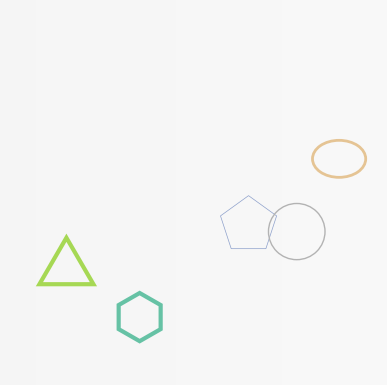[{"shape": "hexagon", "thickness": 3, "radius": 0.31, "center": [0.36, 0.176]}, {"shape": "pentagon", "thickness": 0.5, "radius": 0.38, "center": [0.641, 0.416]}, {"shape": "triangle", "thickness": 3, "radius": 0.4, "center": [0.171, 0.302]}, {"shape": "oval", "thickness": 2, "radius": 0.34, "center": [0.875, 0.587]}, {"shape": "circle", "thickness": 1, "radius": 0.36, "center": [0.766, 0.399]}]